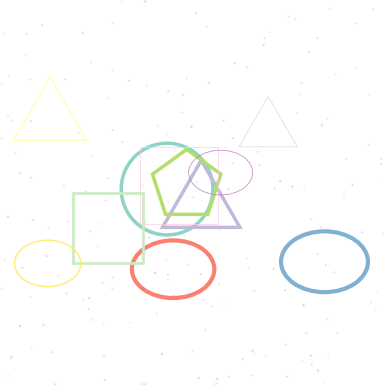[{"shape": "circle", "thickness": 2.5, "radius": 0.6, "center": [0.434, 0.509]}, {"shape": "triangle", "thickness": 1, "radius": 0.55, "center": [0.13, 0.69]}, {"shape": "triangle", "thickness": 2.5, "radius": 0.58, "center": [0.523, 0.468]}, {"shape": "oval", "thickness": 3, "radius": 0.54, "center": [0.45, 0.301]}, {"shape": "oval", "thickness": 3, "radius": 0.56, "center": [0.843, 0.32]}, {"shape": "pentagon", "thickness": 2.5, "radius": 0.47, "center": [0.485, 0.519]}, {"shape": "square", "thickness": 0.5, "radius": 0.5, "center": [0.465, 0.518]}, {"shape": "triangle", "thickness": 0.5, "radius": 0.44, "center": [0.697, 0.662]}, {"shape": "oval", "thickness": 0.5, "radius": 0.42, "center": [0.573, 0.552]}, {"shape": "square", "thickness": 2, "radius": 0.45, "center": [0.28, 0.408]}, {"shape": "oval", "thickness": 1, "radius": 0.43, "center": [0.124, 0.316]}]